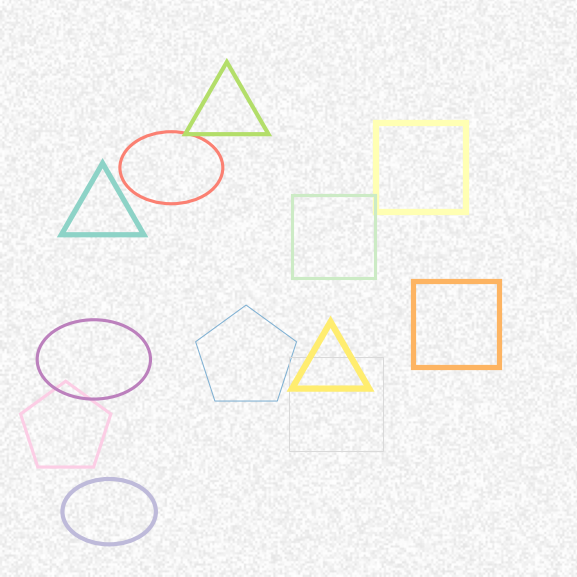[{"shape": "triangle", "thickness": 2.5, "radius": 0.41, "center": [0.178, 0.634]}, {"shape": "square", "thickness": 3, "radius": 0.39, "center": [0.729, 0.709]}, {"shape": "oval", "thickness": 2, "radius": 0.4, "center": [0.189, 0.113]}, {"shape": "oval", "thickness": 1.5, "radius": 0.45, "center": [0.297, 0.709]}, {"shape": "pentagon", "thickness": 0.5, "radius": 0.46, "center": [0.426, 0.379]}, {"shape": "square", "thickness": 2.5, "radius": 0.37, "center": [0.79, 0.438]}, {"shape": "triangle", "thickness": 2, "radius": 0.42, "center": [0.393, 0.808]}, {"shape": "pentagon", "thickness": 1.5, "radius": 0.41, "center": [0.114, 0.257]}, {"shape": "square", "thickness": 0.5, "radius": 0.41, "center": [0.582, 0.3]}, {"shape": "oval", "thickness": 1.5, "radius": 0.49, "center": [0.162, 0.377]}, {"shape": "square", "thickness": 1.5, "radius": 0.36, "center": [0.577, 0.589]}, {"shape": "triangle", "thickness": 3, "radius": 0.39, "center": [0.572, 0.365]}]